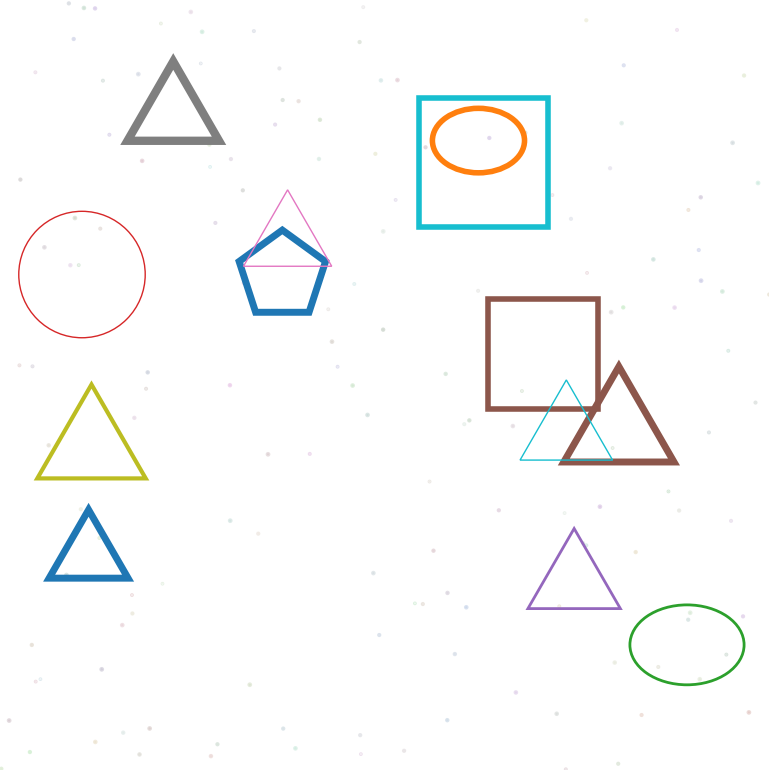[{"shape": "pentagon", "thickness": 2.5, "radius": 0.29, "center": [0.367, 0.642]}, {"shape": "triangle", "thickness": 2.5, "radius": 0.3, "center": [0.115, 0.279]}, {"shape": "oval", "thickness": 2, "radius": 0.3, "center": [0.621, 0.817]}, {"shape": "oval", "thickness": 1, "radius": 0.37, "center": [0.892, 0.163]}, {"shape": "circle", "thickness": 0.5, "radius": 0.41, "center": [0.106, 0.643]}, {"shape": "triangle", "thickness": 1, "radius": 0.35, "center": [0.746, 0.244]}, {"shape": "square", "thickness": 2, "radius": 0.36, "center": [0.705, 0.54]}, {"shape": "triangle", "thickness": 2.5, "radius": 0.41, "center": [0.804, 0.441]}, {"shape": "triangle", "thickness": 0.5, "radius": 0.33, "center": [0.374, 0.687]}, {"shape": "triangle", "thickness": 3, "radius": 0.34, "center": [0.225, 0.851]}, {"shape": "triangle", "thickness": 1.5, "radius": 0.41, "center": [0.119, 0.419]}, {"shape": "triangle", "thickness": 0.5, "radius": 0.35, "center": [0.735, 0.437]}, {"shape": "square", "thickness": 2, "radius": 0.42, "center": [0.628, 0.789]}]